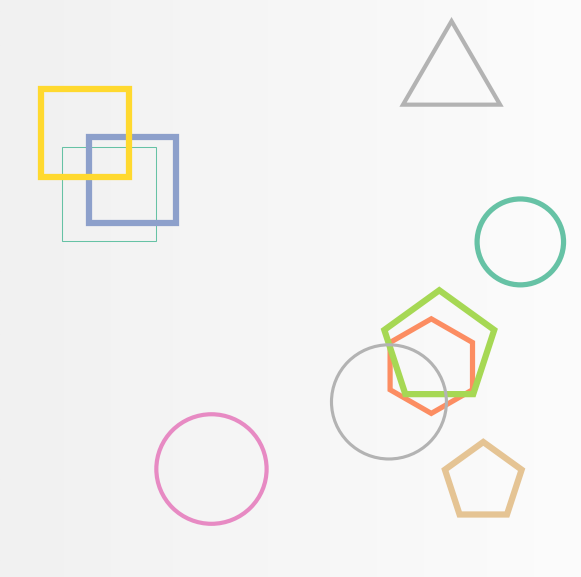[{"shape": "circle", "thickness": 2.5, "radius": 0.37, "center": [0.895, 0.58]}, {"shape": "square", "thickness": 0.5, "radius": 0.4, "center": [0.188, 0.663]}, {"shape": "hexagon", "thickness": 2.5, "radius": 0.41, "center": [0.742, 0.365]}, {"shape": "square", "thickness": 3, "radius": 0.37, "center": [0.228, 0.687]}, {"shape": "circle", "thickness": 2, "radius": 0.47, "center": [0.364, 0.187]}, {"shape": "pentagon", "thickness": 3, "radius": 0.5, "center": [0.756, 0.397]}, {"shape": "square", "thickness": 3, "radius": 0.38, "center": [0.146, 0.769]}, {"shape": "pentagon", "thickness": 3, "radius": 0.35, "center": [0.831, 0.164]}, {"shape": "circle", "thickness": 1.5, "radius": 0.49, "center": [0.669, 0.303]}, {"shape": "triangle", "thickness": 2, "radius": 0.48, "center": [0.777, 0.866]}]